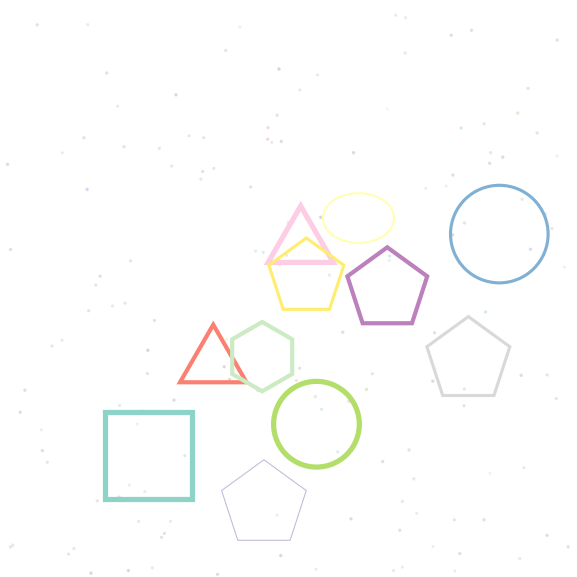[{"shape": "square", "thickness": 2.5, "radius": 0.38, "center": [0.257, 0.21]}, {"shape": "oval", "thickness": 1, "radius": 0.31, "center": [0.621, 0.622]}, {"shape": "pentagon", "thickness": 0.5, "radius": 0.39, "center": [0.457, 0.126]}, {"shape": "triangle", "thickness": 2, "radius": 0.33, "center": [0.369, 0.37]}, {"shape": "circle", "thickness": 1.5, "radius": 0.42, "center": [0.865, 0.594]}, {"shape": "circle", "thickness": 2.5, "radius": 0.37, "center": [0.548, 0.265]}, {"shape": "triangle", "thickness": 2.5, "radius": 0.33, "center": [0.521, 0.577]}, {"shape": "pentagon", "thickness": 1.5, "radius": 0.38, "center": [0.811, 0.375]}, {"shape": "pentagon", "thickness": 2, "radius": 0.36, "center": [0.671, 0.498]}, {"shape": "hexagon", "thickness": 2, "radius": 0.3, "center": [0.454, 0.382]}, {"shape": "pentagon", "thickness": 1.5, "radius": 0.34, "center": [0.53, 0.519]}]